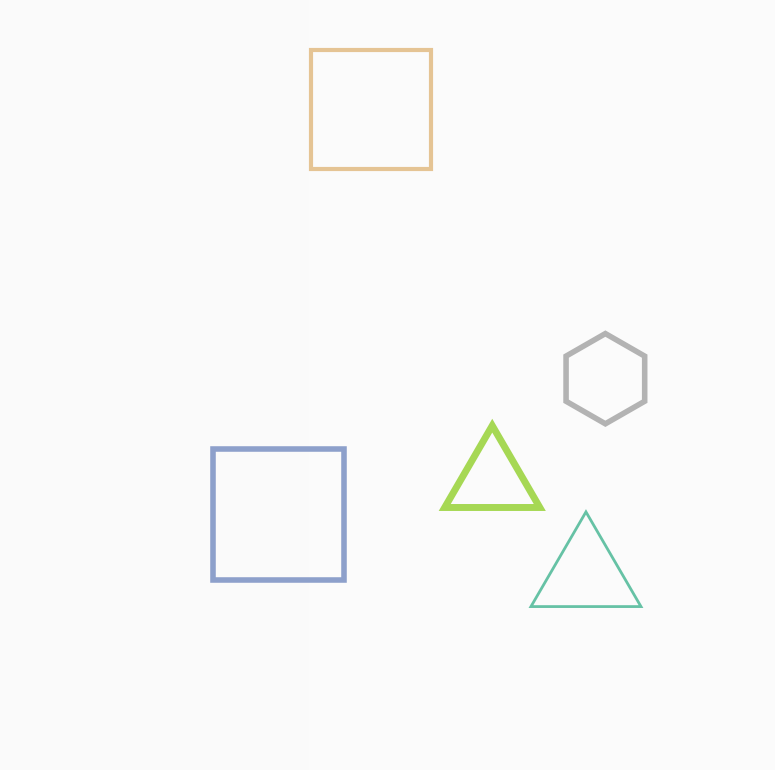[{"shape": "triangle", "thickness": 1, "radius": 0.41, "center": [0.756, 0.253]}, {"shape": "square", "thickness": 2, "radius": 0.42, "center": [0.36, 0.332]}, {"shape": "triangle", "thickness": 2.5, "radius": 0.35, "center": [0.635, 0.376]}, {"shape": "square", "thickness": 1.5, "radius": 0.39, "center": [0.479, 0.858]}, {"shape": "hexagon", "thickness": 2, "radius": 0.29, "center": [0.781, 0.508]}]